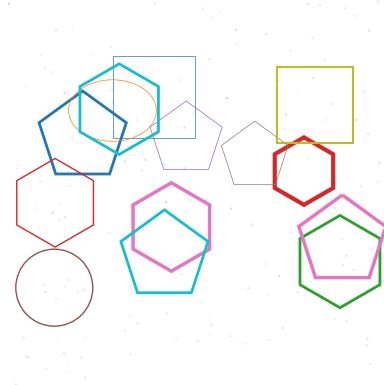[{"shape": "pentagon", "thickness": 2, "radius": 0.6, "center": [0.215, 0.644]}, {"shape": "square", "thickness": 0.5, "radius": 0.53, "center": [0.4, 0.748]}, {"shape": "oval", "thickness": 0.5, "radius": 0.57, "center": [0.292, 0.713]}, {"shape": "hexagon", "thickness": 2, "radius": 0.6, "center": [0.883, 0.32]}, {"shape": "hexagon", "thickness": 1, "radius": 0.57, "center": [0.143, 0.473]}, {"shape": "hexagon", "thickness": 3, "radius": 0.44, "center": [0.79, 0.556]}, {"shape": "pentagon", "thickness": 0.5, "radius": 0.49, "center": [0.484, 0.639]}, {"shape": "circle", "thickness": 1, "radius": 0.5, "center": [0.141, 0.253]}, {"shape": "hexagon", "thickness": 2.5, "radius": 0.57, "center": [0.445, 0.41]}, {"shape": "pentagon", "thickness": 2.5, "radius": 0.59, "center": [0.889, 0.375]}, {"shape": "pentagon", "thickness": 0.5, "radius": 0.46, "center": [0.662, 0.594]}, {"shape": "square", "thickness": 1.5, "radius": 0.5, "center": [0.818, 0.727]}, {"shape": "pentagon", "thickness": 2, "radius": 0.6, "center": [0.427, 0.336]}, {"shape": "hexagon", "thickness": 2, "radius": 0.59, "center": [0.31, 0.717]}]